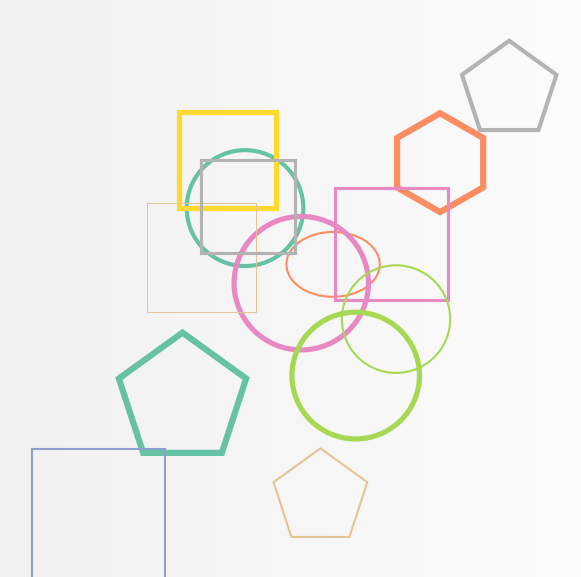[{"shape": "circle", "thickness": 2, "radius": 0.5, "center": [0.422, 0.639]}, {"shape": "pentagon", "thickness": 3, "radius": 0.58, "center": [0.314, 0.308]}, {"shape": "oval", "thickness": 1, "radius": 0.4, "center": [0.573, 0.541]}, {"shape": "hexagon", "thickness": 3, "radius": 0.43, "center": [0.757, 0.717]}, {"shape": "square", "thickness": 1, "radius": 0.57, "center": [0.169, 0.109]}, {"shape": "square", "thickness": 1.5, "radius": 0.49, "center": [0.674, 0.577]}, {"shape": "circle", "thickness": 2.5, "radius": 0.58, "center": [0.518, 0.509]}, {"shape": "circle", "thickness": 1, "radius": 0.47, "center": [0.681, 0.447]}, {"shape": "circle", "thickness": 2.5, "radius": 0.55, "center": [0.612, 0.349]}, {"shape": "square", "thickness": 2.5, "radius": 0.42, "center": [0.391, 0.722]}, {"shape": "pentagon", "thickness": 1, "radius": 0.42, "center": [0.551, 0.138]}, {"shape": "square", "thickness": 0.5, "radius": 0.47, "center": [0.347, 0.553]}, {"shape": "pentagon", "thickness": 2, "radius": 0.43, "center": [0.876, 0.843]}, {"shape": "square", "thickness": 1.5, "radius": 0.4, "center": [0.427, 0.642]}]